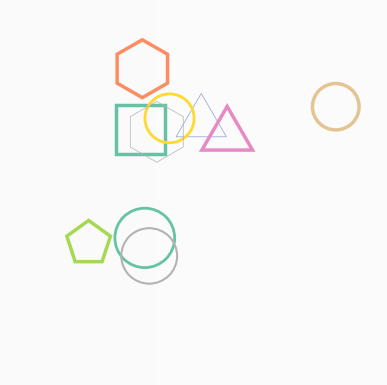[{"shape": "square", "thickness": 2.5, "radius": 0.31, "center": [0.363, 0.663]}, {"shape": "circle", "thickness": 2, "radius": 0.39, "center": [0.374, 0.382]}, {"shape": "hexagon", "thickness": 2.5, "radius": 0.38, "center": [0.367, 0.822]}, {"shape": "triangle", "thickness": 0.5, "radius": 0.38, "center": [0.519, 0.682]}, {"shape": "triangle", "thickness": 2.5, "radius": 0.38, "center": [0.586, 0.648]}, {"shape": "pentagon", "thickness": 2.5, "radius": 0.3, "center": [0.229, 0.368]}, {"shape": "circle", "thickness": 2, "radius": 0.32, "center": [0.437, 0.693]}, {"shape": "circle", "thickness": 2.5, "radius": 0.3, "center": [0.866, 0.723]}, {"shape": "hexagon", "thickness": 0.5, "radius": 0.39, "center": [0.405, 0.658]}, {"shape": "circle", "thickness": 1.5, "radius": 0.36, "center": [0.385, 0.335]}]